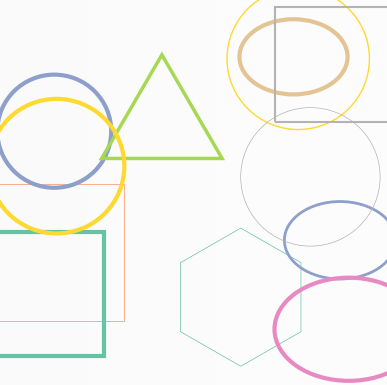[{"shape": "square", "thickness": 3, "radius": 0.8, "center": [0.108, 0.237]}, {"shape": "hexagon", "thickness": 0.5, "radius": 0.9, "center": [0.621, 0.228]}, {"shape": "square", "thickness": 0.5, "radius": 0.89, "center": [0.142, 0.343]}, {"shape": "oval", "thickness": 2, "radius": 0.72, "center": [0.878, 0.376]}, {"shape": "circle", "thickness": 3, "radius": 0.73, "center": [0.14, 0.659]}, {"shape": "oval", "thickness": 3, "radius": 0.96, "center": [0.9, 0.145]}, {"shape": "triangle", "thickness": 2.5, "radius": 0.9, "center": [0.418, 0.678]}, {"shape": "circle", "thickness": 3, "radius": 0.87, "center": [0.146, 0.568]}, {"shape": "circle", "thickness": 1, "radius": 0.92, "center": [0.77, 0.847]}, {"shape": "oval", "thickness": 3, "radius": 0.7, "center": [0.757, 0.852]}, {"shape": "square", "thickness": 1.5, "radius": 0.75, "center": [0.859, 0.832]}, {"shape": "circle", "thickness": 0.5, "radius": 0.9, "center": [0.801, 0.541]}]